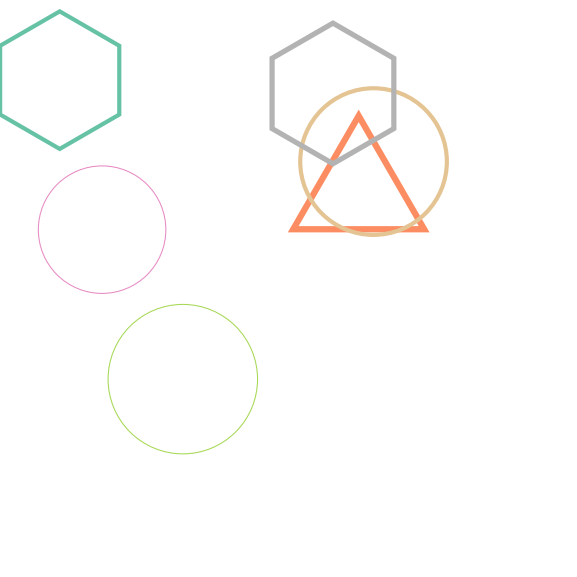[{"shape": "hexagon", "thickness": 2, "radius": 0.6, "center": [0.103, 0.86]}, {"shape": "triangle", "thickness": 3, "radius": 0.65, "center": [0.621, 0.668]}, {"shape": "circle", "thickness": 0.5, "radius": 0.55, "center": [0.177, 0.601]}, {"shape": "circle", "thickness": 0.5, "radius": 0.65, "center": [0.317, 0.343]}, {"shape": "circle", "thickness": 2, "radius": 0.63, "center": [0.647, 0.719]}, {"shape": "hexagon", "thickness": 2.5, "radius": 0.61, "center": [0.577, 0.837]}]